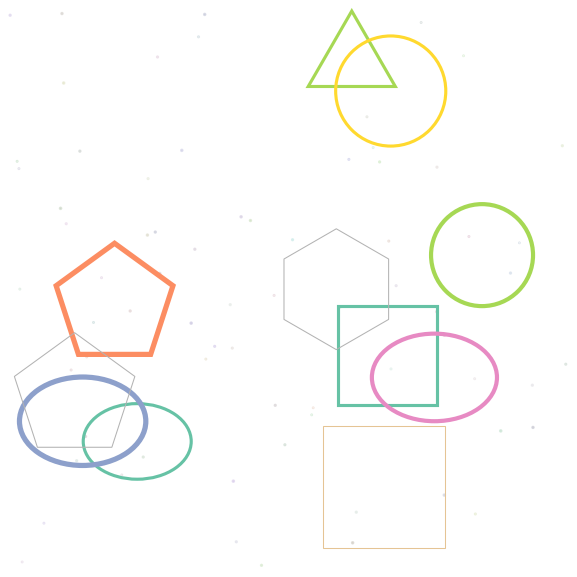[{"shape": "square", "thickness": 1.5, "radius": 0.43, "center": [0.671, 0.383]}, {"shape": "oval", "thickness": 1.5, "radius": 0.47, "center": [0.238, 0.235]}, {"shape": "pentagon", "thickness": 2.5, "radius": 0.53, "center": [0.198, 0.472]}, {"shape": "oval", "thickness": 2.5, "radius": 0.55, "center": [0.143, 0.27]}, {"shape": "oval", "thickness": 2, "radius": 0.54, "center": [0.752, 0.346]}, {"shape": "circle", "thickness": 2, "radius": 0.44, "center": [0.835, 0.557]}, {"shape": "triangle", "thickness": 1.5, "radius": 0.44, "center": [0.609, 0.893]}, {"shape": "circle", "thickness": 1.5, "radius": 0.48, "center": [0.677, 0.842]}, {"shape": "square", "thickness": 0.5, "radius": 0.53, "center": [0.664, 0.156]}, {"shape": "hexagon", "thickness": 0.5, "radius": 0.52, "center": [0.582, 0.498]}, {"shape": "pentagon", "thickness": 0.5, "radius": 0.55, "center": [0.129, 0.313]}]